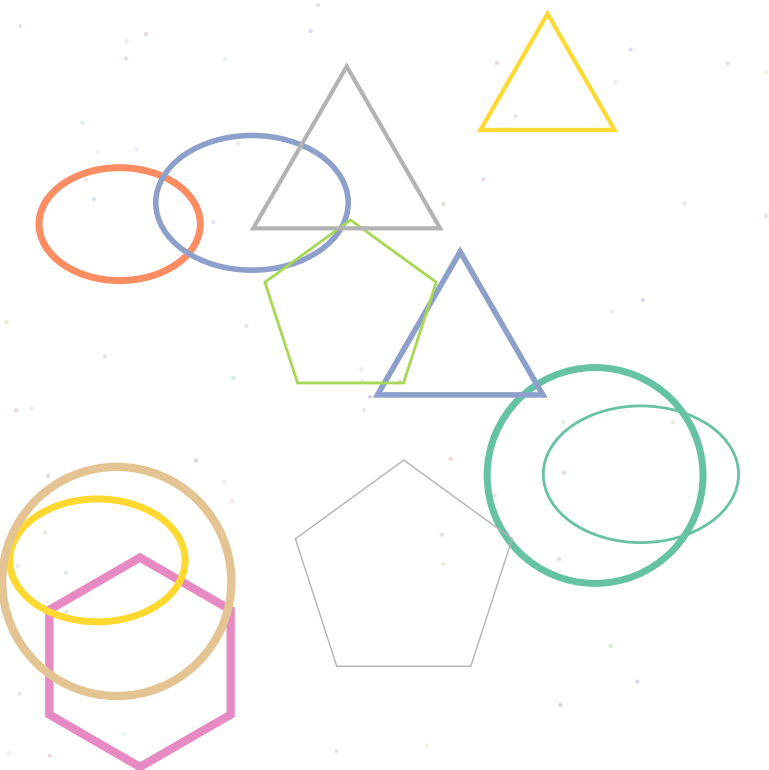[{"shape": "circle", "thickness": 2.5, "radius": 0.7, "center": [0.773, 0.383]}, {"shape": "oval", "thickness": 1, "radius": 0.63, "center": [0.832, 0.384]}, {"shape": "oval", "thickness": 2.5, "radius": 0.52, "center": [0.155, 0.709]}, {"shape": "oval", "thickness": 2, "radius": 0.62, "center": [0.327, 0.737]}, {"shape": "triangle", "thickness": 2, "radius": 0.62, "center": [0.598, 0.549]}, {"shape": "hexagon", "thickness": 3, "radius": 0.68, "center": [0.182, 0.14]}, {"shape": "pentagon", "thickness": 1, "radius": 0.59, "center": [0.455, 0.597]}, {"shape": "oval", "thickness": 2.5, "radius": 0.57, "center": [0.126, 0.272]}, {"shape": "triangle", "thickness": 1.5, "radius": 0.5, "center": [0.711, 0.882]}, {"shape": "circle", "thickness": 3, "radius": 0.74, "center": [0.152, 0.245]}, {"shape": "triangle", "thickness": 1.5, "radius": 0.7, "center": [0.45, 0.774]}, {"shape": "pentagon", "thickness": 0.5, "radius": 0.74, "center": [0.524, 0.254]}]